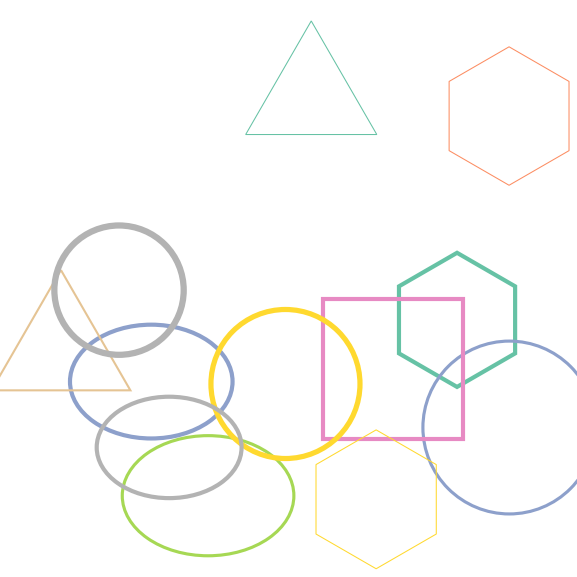[{"shape": "triangle", "thickness": 0.5, "radius": 0.66, "center": [0.539, 0.832]}, {"shape": "hexagon", "thickness": 2, "radius": 0.58, "center": [0.791, 0.445]}, {"shape": "hexagon", "thickness": 0.5, "radius": 0.6, "center": [0.882, 0.798]}, {"shape": "circle", "thickness": 1.5, "radius": 0.75, "center": [0.882, 0.259]}, {"shape": "oval", "thickness": 2, "radius": 0.7, "center": [0.262, 0.338]}, {"shape": "square", "thickness": 2, "radius": 0.61, "center": [0.68, 0.36]}, {"shape": "oval", "thickness": 1.5, "radius": 0.74, "center": [0.36, 0.141]}, {"shape": "circle", "thickness": 2.5, "radius": 0.65, "center": [0.494, 0.334]}, {"shape": "hexagon", "thickness": 0.5, "radius": 0.6, "center": [0.651, 0.135]}, {"shape": "triangle", "thickness": 1, "radius": 0.69, "center": [0.105, 0.393]}, {"shape": "oval", "thickness": 2, "radius": 0.63, "center": [0.293, 0.224]}, {"shape": "circle", "thickness": 3, "radius": 0.56, "center": [0.206, 0.497]}]